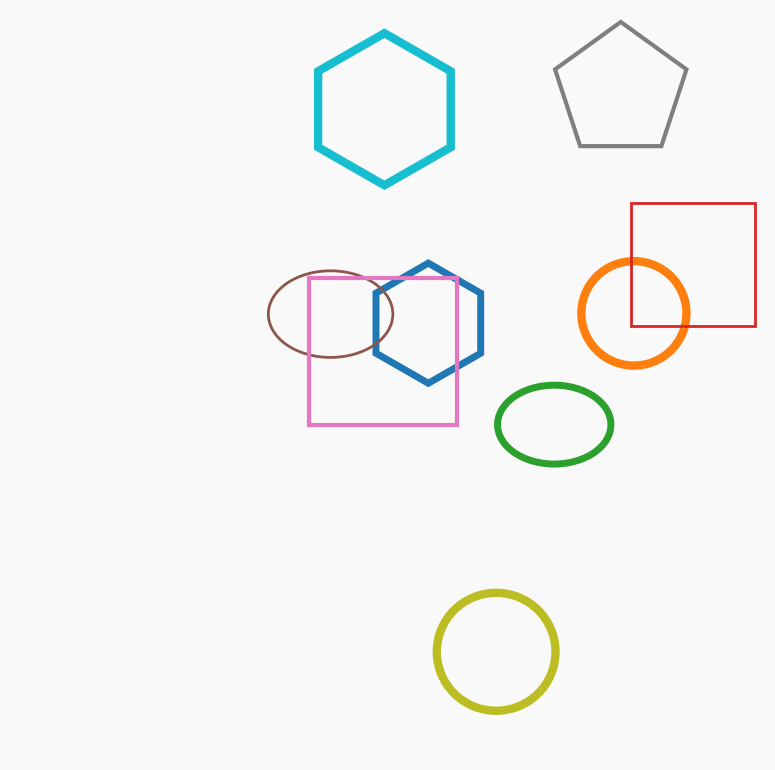[{"shape": "hexagon", "thickness": 2.5, "radius": 0.39, "center": [0.553, 0.58]}, {"shape": "circle", "thickness": 3, "radius": 0.34, "center": [0.818, 0.593]}, {"shape": "oval", "thickness": 2.5, "radius": 0.37, "center": [0.715, 0.449]}, {"shape": "square", "thickness": 1, "radius": 0.4, "center": [0.894, 0.657]}, {"shape": "oval", "thickness": 1, "radius": 0.4, "center": [0.427, 0.592]}, {"shape": "square", "thickness": 1.5, "radius": 0.48, "center": [0.494, 0.544]}, {"shape": "pentagon", "thickness": 1.5, "radius": 0.45, "center": [0.801, 0.882]}, {"shape": "circle", "thickness": 3, "radius": 0.38, "center": [0.64, 0.154]}, {"shape": "hexagon", "thickness": 3, "radius": 0.49, "center": [0.496, 0.858]}]